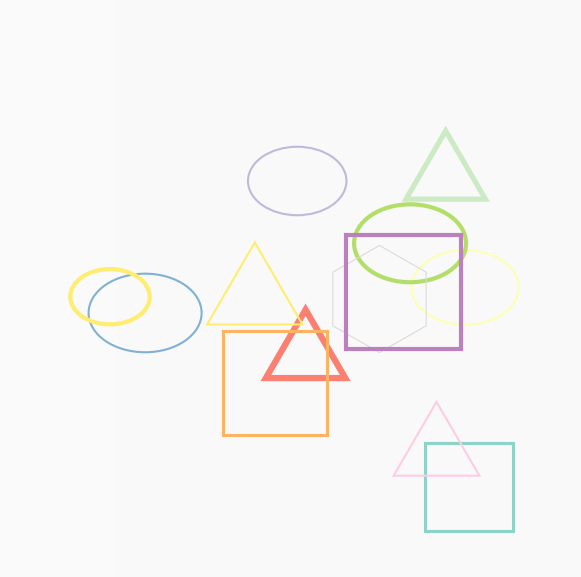[{"shape": "square", "thickness": 1.5, "radius": 0.38, "center": [0.807, 0.156]}, {"shape": "oval", "thickness": 1, "radius": 0.46, "center": [0.8, 0.501]}, {"shape": "oval", "thickness": 1, "radius": 0.42, "center": [0.511, 0.686]}, {"shape": "triangle", "thickness": 3, "radius": 0.39, "center": [0.526, 0.384]}, {"shape": "oval", "thickness": 1, "radius": 0.49, "center": [0.25, 0.457]}, {"shape": "square", "thickness": 1.5, "radius": 0.45, "center": [0.474, 0.336]}, {"shape": "oval", "thickness": 2, "radius": 0.48, "center": [0.706, 0.578]}, {"shape": "triangle", "thickness": 1, "radius": 0.43, "center": [0.751, 0.218]}, {"shape": "hexagon", "thickness": 0.5, "radius": 0.46, "center": [0.653, 0.481]}, {"shape": "square", "thickness": 2, "radius": 0.5, "center": [0.694, 0.493]}, {"shape": "triangle", "thickness": 2.5, "radius": 0.39, "center": [0.767, 0.694]}, {"shape": "oval", "thickness": 2, "radius": 0.34, "center": [0.189, 0.485]}, {"shape": "triangle", "thickness": 1, "radius": 0.47, "center": [0.438, 0.485]}]